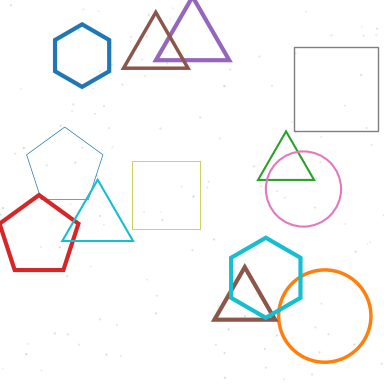[{"shape": "pentagon", "thickness": 0.5, "radius": 0.52, "center": [0.168, 0.566]}, {"shape": "hexagon", "thickness": 3, "radius": 0.41, "center": [0.213, 0.856]}, {"shape": "circle", "thickness": 2.5, "radius": 0.6, "center": [0.844, 0.179]}, {"shape": "triangle", "thickness": 1.5, "radius": 0.42, "center": [0.743, 0.575]}, {"shape": "pentagon", "thickness": 3, "radius": 0.54, "center": [0.101, 0.386]}, {"shape": "triangle", "thickness": 3, "radius": 0.55, "center": [0.5, 0.899]}, {"shape": "triangle", "thickness": 2.5, "radius": 0.48, "center": [0.405, 0.871]}, {"shape": "triangle", "thickness": 3, "radius": 0.45, "center": [0.636, 0.215]}, {"shape": "circle", "thickness": 1.5, "radius": 0.49, "center": [0.788, 0.509]}, {"shape": "square", "thickness": 1, "radius": 0.55, "center": [0.873, 0.769]}, {"shape": "square", "thickness": 0.5, "radius": 0.44, "center": [0.432, 0.495]}, {"shape": "hexagon", "thickness": 3, "radius": 0.52, "center": [0.69, 0.278]}, {"shape": "triangle", "thickness": 1.5, "radius": 0.53, "center": [0.254, 0.427]}]